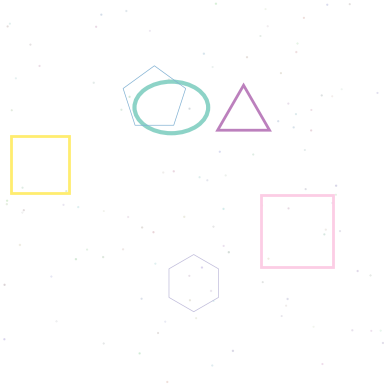[{"shape": "oval", "thickness": 3, "radius": 0.48, "center": [0.445, 0.721]}, {"shape": "hexagon", "thickness": 0.5, "radius": 0.37, "center": [0.503, 0.265]}, {"shape": "pentagon", "thickness": 0.5, "radius": 0.43, "center": [0.401, 0.744]}, {"shape": "square", "thickness": 2, "radius": 0.47, "center": [0.772, 0.4]}, {"shape": "triangle", "thickness": 2, "radius": 0.39, "center": [0.633, 0.701]}, {"shape": "square", "thickness": 2, "radius": 0.37, "center": [0.105, 0.573]}]